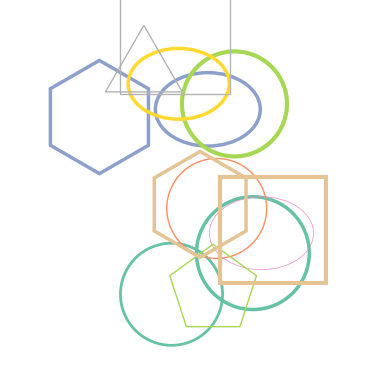[{"shape": "circle", "thickness": 2, "radius": 0.66, "center": [0.445, 0.236]}, {"shape": "circle", "thickness": 2.5, "radius": 0.73, "center": [0.657, 0.343]}, {"shape": "circle", "thickness": 1, "radius": 0.65, "center": [0.563, 0.459]}, {"shape": "oval", "thickness": 2.5, "radius": 0.68, "center": [0.54, 0.716]}, {"shape": "hexagon", "thickness": 2.5, "radius": 0.74, "center": [0.258, 0.696]}, {"shape": "oval", "thickness": 0.5, "radius": 0.68, "center": [0.679, 0.394]}, {"shape": "circle", "thickness": 3, "radius": 0.68, "center": [0.609, 0.73]}, {"shape": "pentagon", "thickness": 1, "radius": 0.59, "center": [0.554, 0.247]}, {"shape": "oval", "thickness": 2.5, "radius": 0.66, "center": [0.464, 0.782]}, {"shape": "hexagon", "thickness": 2.5, "radius": 0.69, "center": [0.52, 0.469]}, {"shape": "square", "thickness": 3, "radius": 0.69, "center": [0.708, 0.402]}, {"shape": "square", "thickness": 1, "radius": 0.71, "center": [0.455, 0.898]}, {"shape": "triangle", "thickness": 1, "radius": 0.58, "center": [0.374, 0.819]}]